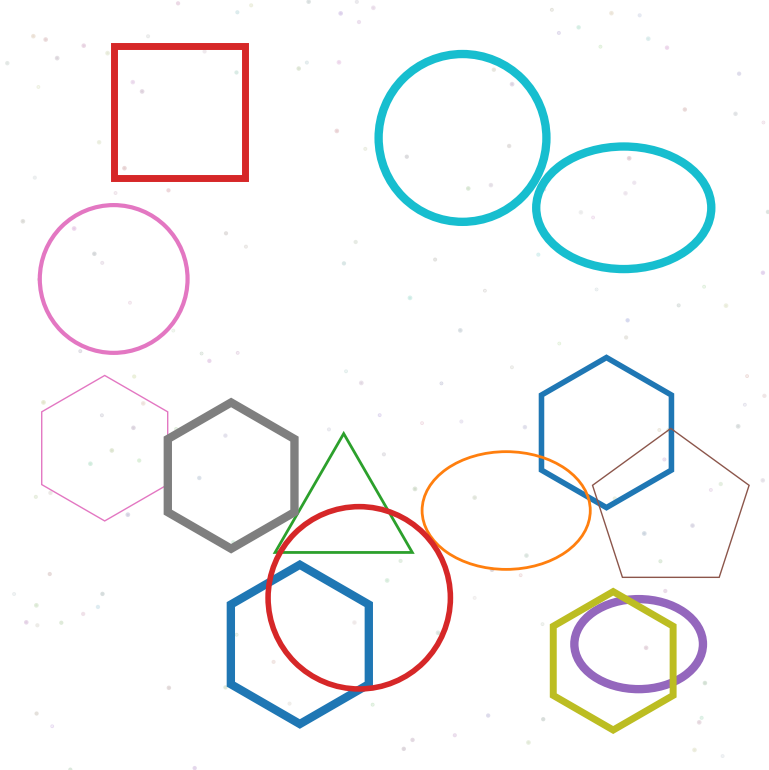[{"shape": "hexagon", "thickness": 3, "radius": 0.52, "center": [0.389, 0.163]}, {"shape": "hexagon", "thickness": 2, "radius": 0.49, "center": [0.788, 0.438]}, {"shape": "oval", "thickness": 1, "radius": 0.55, "center": [0.657, 0.337]}, {"shape": "triangle", "thickness": 1, "radius": 0.51, "center": [0.446, 0.334]}, {"shape": "square", "thickness": 2.5, "radius": 0.43, "center": [0.233, 0.855]}, {"shape": "circle", "thickness": 2, "radius": 0.59, "center": [0.467, 0.224]}, {"shape": "oval", "thickness": 3, "radius": 0.42, "center": [0.829, 0.163]}, {"shape": "pentagon", "thickness": 0.5, "radius": 0.53, "center": [0.871, 0.337]}, {"shape": "circle", "thickness": 1.5, "radius": 0.48, "center": [0.148, 0.638]}, {"shape": "hexagon", "thickness": 0.5, "radius": 0.47, "center": [0.136, 0.418]}, {"shape": "hexagon", "thickness": 3, "radius": 0.47, "center": [0.3, 0.382]}, {"shape": "hexagon", "thickness": 2.5, "radius": 0.45, "center": [0.796, 0.142]}, {"shape": "oval", "thickness": 3, "radius": 0.57, "center": [0.81, 0.73]}, {"shape": "circle", "thickness": 3, "radius": 0.54, "center": [0.601, 0.821]}]